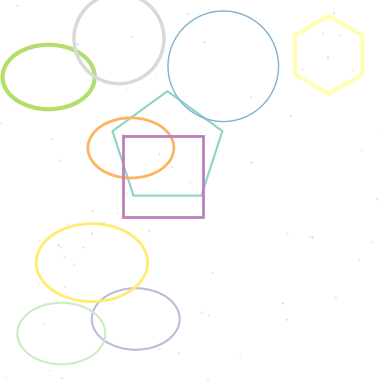[{"shape": "pentagon", "thickness": 1.5, "radius": 0.75, "center": [0.435, 0.613]}, {"shape": "hexagon", "thickness": 3, "radius": 0.51, "center": [0.853, 0.857]}, {"shape": "oval", "thickness": 1.5, "radius": 0.57, "center": [0.352, 0.171]}, {"shape": "circle", "thickness": 1, "radius": 0.72, "center": [0.58, 0.828]}, {"shape": "oval", "thickness": 2, "radius": 0.56, "center": [0.34, 0.616]}, {"shape": "oval", "thickness": 3, "radius": 0.6, "center": [0.126, 0.8]}, {"shape": "circle", "thickness": 2.5, "radius": 0.58, "center": [0.309, 0.9]}, {"shape": "square", "thickness": 2, "radius": 0.52, "center": [0.423, 0.541]}, {"shape": "oval", "thickness": 1.5, "radius": 0.57, "center": [0.159, 0.134]}, {"shape": "oval", "thickness": 2, "radius": 0.72, "center": [0.239, 0.318]}]